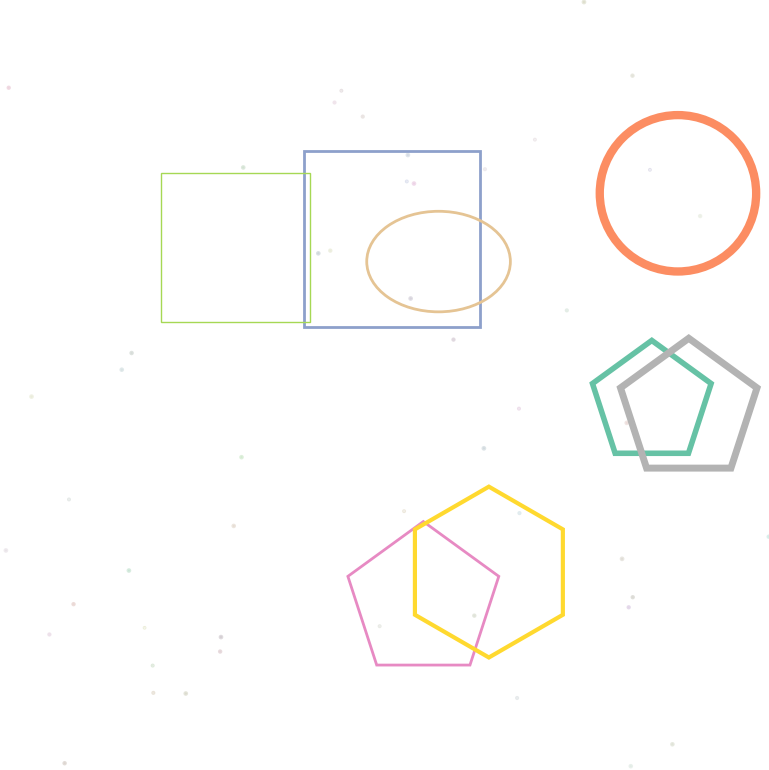[{"shape": "pentagon", "thickness": 2, "radius": 0.4, "center": [0.846, 0.477]}, {"shape": "circle", "thickness": 3, "radius": 0.51, "center": [0.88, 0.749]}, {"shape": "square", "thickness": 1, "radius": 0.57, "center": [0.509, 0.69]}, {"shape": "pentagon", "thickness": 1, "radius": 0.52, "center": [0.55, 0.22]}, {"shape": "square", "thickness": 0.5, "radius": 0.48, "center": [0.306, 0.679]}, {"shape": "hexagon", "thickness": 1.5, "radius": 0.55, "center": [0.635, 0.257]}, {"shape": "oval", "thickness": 1, "radius": 0.47, "center": [0.57, 0.66]}, {"shape": "pentagon", "thickness": 2.5, "radius": 0.47, "center": [0.894, 0.467]}]